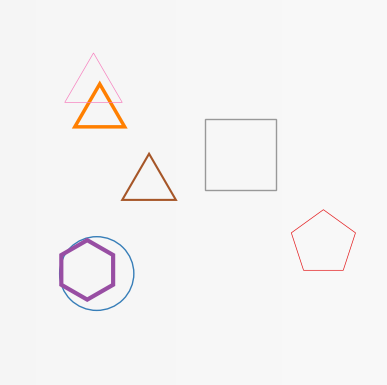[{"shape": "pentagon", "thickness": 0.5, "radius": 0.44, "center": [0.835, 0.368]}, {"shape": "circle", "thickness": 1, "radius": 0.48, "center": [0.25, 0.289]}, {"shape": "hexagon", "thickness": 3, "radius": 0.39, "center": [0.225, 0.299]}, {"shape": "triangle", "thickness": 2.5, "radius": 0.37, "center": [0.257, 0.708]}, {"shape": "triangle", "thickness": 1.5, "radius": 0.4, "center": [0.385, 0.521]}, {"shape": "triangle", "thickness": 0.5, "radius": 0.43, "center": [0.241, 0.777]}, {"shape": "square", "thickness": 1, "radius": 0.46, "center": [0.62, 0.598]}]